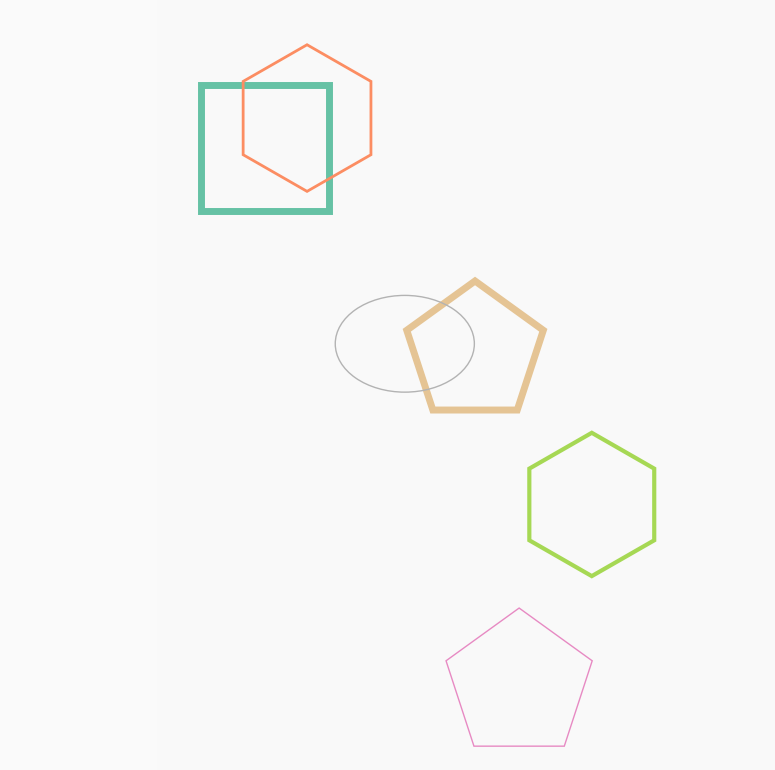[{"shape": "square", "thickness": 2.5, "radius": 0.41, "center": [0.342, 0.808]}, {"shape": "hexagon", "thickness": 1, "radius": 0.48, "center": [0.396, 0.847]}, {"shape": "pentagon", "thickness": 0.5, "radius": 0.5, "center": [0.67, 0.111]}, {"shape": "hexagon", "thickness": 1.5, "radius": 0.47, "center": [0.764, 0.345]}, {"shape": "pentagon", "thickness": 2.5, "radius": 0.46, "center": [0.613, 0.542]}, {"shape": "oval", "thickness": 0.5, "radius": 0.45, "center": [0.522, 0.554]}]